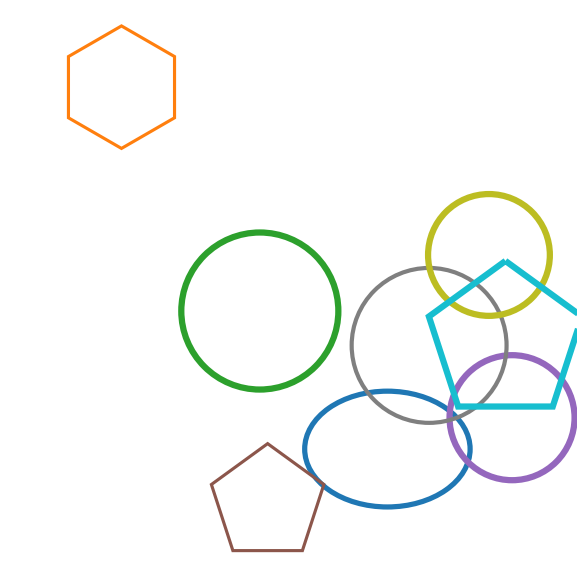[{"shape": "oval", "thickness": 2.5, "radius": 0.72, "center": [0.671, 0.222]}, {"shape": "hexagon", "thickness": 1.5, "radius": 0.53, "center": [0.21, 0.848]}, {"shape": "circle", "thickness": 3, "radius": 0.68, "center": [0.45, 0.461]}, {"shape": "circle", "thickness": 3, "radius": 0.54, "center": [0.887, 0.276]}, {"shape": "pentagon", "thickness": 1.5, "radius": 0.51, "center": [0.463, 0.129]}, {"shape": "circle", "thickness": 2, "radius": 0.67, "center": [0.743, 0.401]}, {"shape": "circle", "thickness": 3, "radius": 0.53, "center": [0.847, 0.558]}, {"shape": "pentagon", "thickness": 3, "radius": 0.7, "center": [0.875, 0.408]}]